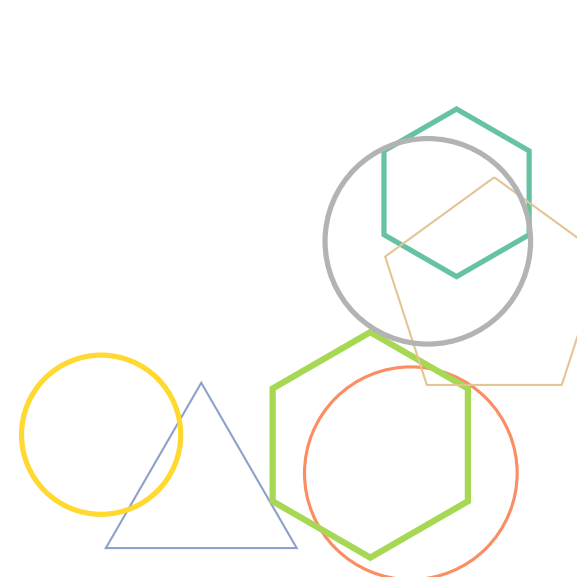[{"shape": "hexagon", "thickness": 2.5, "radius": 0.73, "center": [0.791, 0.665]}, {"shape": "circle", "thickness": 1.5, "radius": 0.92, "center": [0.711, 0.18]}, {"shape": "triangle", "thickness": 1, "radius": 0.95, "center": [0.349, 0.146]}, {"shape": "hexagon", "thickness": 3, "radius": 0.98, "center": [0.641, 0.229]}, {"shape": "circle", "thickness": 2.5, "radius": 0.69, "center": [0.175, 0.246]}, {"shape": "pentagon", "thickness": 1, "radius": 0.99, "center": [0.856, 0.493]}, {"shape": "circle", "thickness": 2.5, "radius": 0.89, "center": [0.741, 0.581]}]